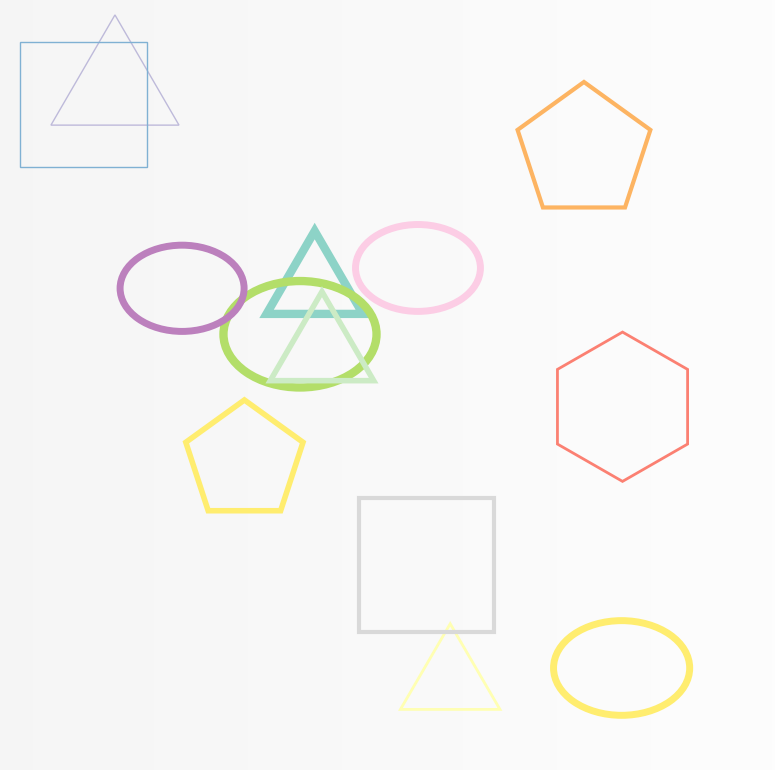[{"shape": "triangle", "thickness": 3, "radius": 0.36, "center": [0.406, 0.628]}, {"shape": "triangle", "thickness": 1, "radius": 0.37, "center": [0.581, 0.116]}, {"shape": "triangle", "thickness": 0.5, "radius": 0.48, "center": [0.148, 0.885]}, {"shape": "hexagon", "thickness": 1, "radius": 0.48, "center": [0.803, 0.472]}, {"shape": "square", "thickness": 0.5, "radius": 0.41, "center": [0.108, 0.864]}, {"shape": "pentagon", "thickness": 1.5, "radius": 0.45, "center": [0.754, 0.803]}, {"shape": "oval", "thickness": 3, "radius": 0.49, "center": [0.387, 0.566]}, {"shape": "oval", "thickness": 2.5, "radius": 0.4, "center": [0.539, 0.652]}, {"shape": "square", "thickness": 1.5, "radius": 0.44, "center": [0.55, 0.266]}, {"shape": "oval", "thickness": 2.5, "radius": 0.4, "center": [0.235, 0.626]}, {"shape": "triangle", "thickness": 2, "radius": 0.39, "center": [0.415, 0.544]}, {"shape": "oval", "thickness": 2.5, "radius": 0.44, "center": [0.802, 0.132]}, {"shape": "pentagon", "thickness": 2, "radius": 0.4, "center": [0.315, 0.401]}]